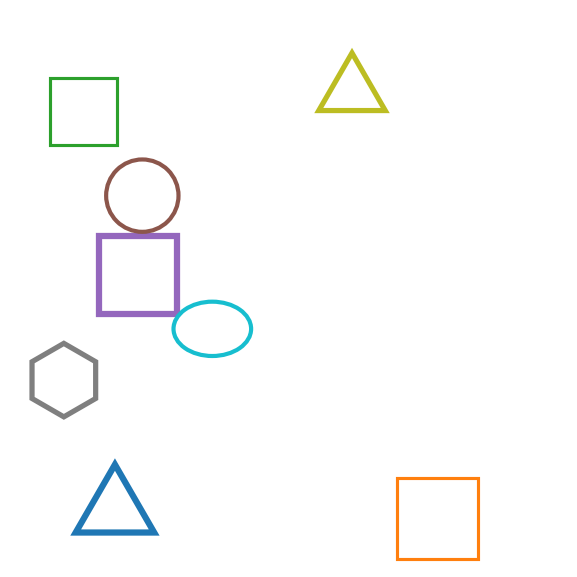[{"shape": "triangle", "thickness": 3, "radius": 0.39, "center": [0.199, 0.116]}, {"shape": "square", "thickness": 1.5, "radius": 0.35, "center": [0.758, 0.101]}, {"shape": "square", "thickness": 1.5, "radius": 0.29, "center": [0.144, 0.806]}, {"shape": "square", "thickness": 3, "radius": 0.34, "center": [0.239, 0.523]}, {"shape": "circle", "thickness": 2, "radius": 0.31, "center": [0.246, 0.66]}, {"shape": "hexagon", "thickness": 2.5, "radius": 0.32, "center": [0.111, 0.341]}, {"shape": "triangle", "thickness": 2.5, "radius": 0.33, "center": [0.61, 0.841]}, {"shape": "oval", "thickness": 2, "radius": 0.34, "center": [0.368, 0.43]}]